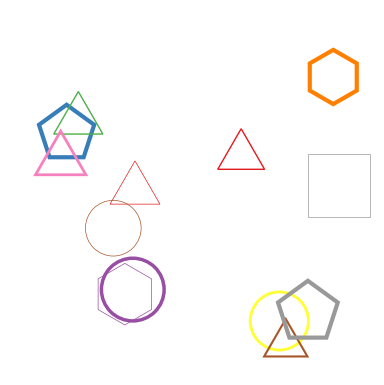[{"shape": "triangle", "thickness": 1, "radius": 0.35, "center": [0.626, 0.595]}, {"shape": "triangle", "thickness": 0.5, "radius": 0.37, "center": [0.351, 0.507]}, {"shape": "pentagon", "thickness": 3, "radius": 0.38, "center": [0.173, 0.653]}, {"shape": "triangle", "thickness": 1, "radius": 0.37, "center": [0.203, 0.689]}, {"shape": "hexagon", "thickness": 0.5, "radius": 0.4, "center": [0.324, 0.236]}, {"shape": "circle", "thickness": 2.5, "radius": 0.41, "center": [0.345, 0.248]}, {"shape": "hexagon", "thickness": 3, "radius": 0.35, "center": [0.866, 0.8]}, {"shape": "circle", "thickness": 2, "radius": 0.38, "center": [0.726, 0.166]}, {"shape": "triangle", "thickness": 1.5, "radius": 0.32, "center": [0.742, 0.107]}, {"shape": "circle", "thickness": 0.5, "radius": 0.36, "center": [0.294, 0.407]}, {"shape": "triangle", "thickness": 2, "radius": 0.38, "center": [0.158, 0.584]}, {"shape": "pentagon", "thickness": 3, "radius": 0.41, "center": [0.8, 0.189]}, {"shape": "square", "thickness": 0.5, "radius": 0.4, "center": [0.88, 0.518]}]